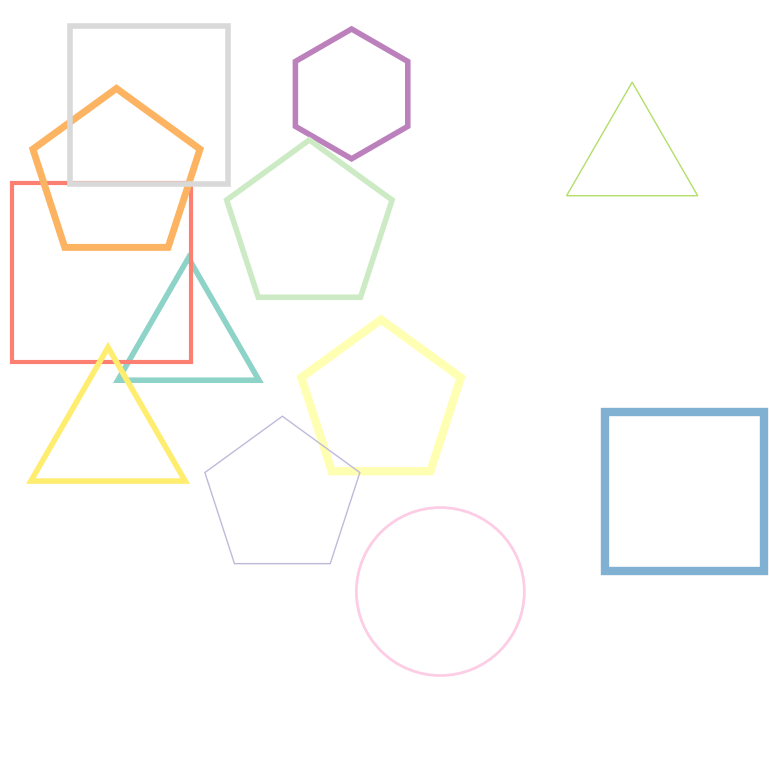[{"shape": "triangle", "thickness": 2, "radius": 0.53, "center": [0.245, 0.559]}, {"shape": "pentagon", "thickness": 3, "radius": 0.54, "center": [0.495, 0.476]}, {"shape": "pentagon", "thickness": 0.5, "radius": 0.53, "center": [0.367, 0.354]}, {"shape": "square", "thickness": 1.5, "radius": 0.58, "center": [0.132, 0.646]}, {"shape": "square", "thickness": 3, "radius": 0.51, "center": [0.889, 0.362]}, {"shape": "pentagon", "thickness": 2.5, "radius": 0.57, "center": [0.151, 0.771]}, {"shape": "triangle", "thickness": 0.5, "radius": 0.49, "center": [0.821, 0.795]}, {"shape": "circle", "thickness": 1, "radius": 0.55, "center": [0.572, 0.232]}, {"shape": "square", "thickness": 2, "radius": 0.51, "center": [0.193, 0.864]}, {"shape": "hexagon", "thickness": 2, "radius": 0.42, "center": [0.457, 0.878]}, {"shape": "pentagon", "thickness": 2, "radius": 0.56, "center": [0.402, 0.705]}, {"shape": "triangle", "thickness": 2, "radius": 0.58, "center": [0.14, 0.433]}]